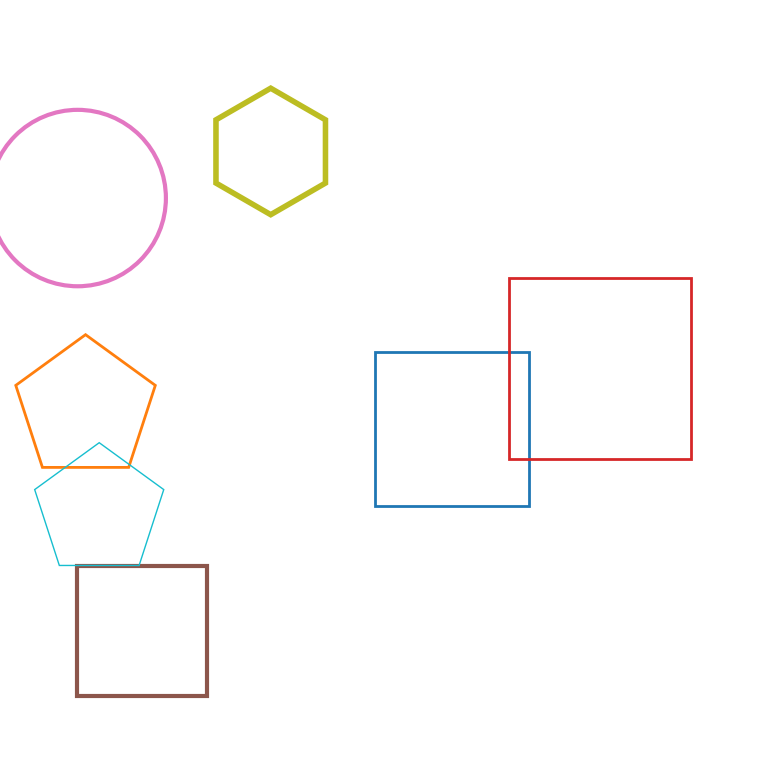[{"shape": "square", "thickness": 1, "radius": 0.5, "center": [0.587, 0.443]}, {"shape": "pentagon", "thickness": 1, "radius": 0.48, "center": [0.111, 0.47]}, {"shape": "square", "thickness": 1, "radius": 0.59, "center": [0.779, 0.521]}, {"shape": "square", "thickness": 1.5, "radius": 0.42, "center": [0.185, 0.181]}, {"shape": "circle", "thickness": 1.5, "radius": 0.57, "center": [0.101, 0.743]}, {"shape": "hexagon", "thickness": 2, "radius": 0.41, "center": [0.352, 0.803]}, {"shape": "pentagon", "thickness": 0.5, "radius": 0.44, "center": [0.129, 0.337]}]